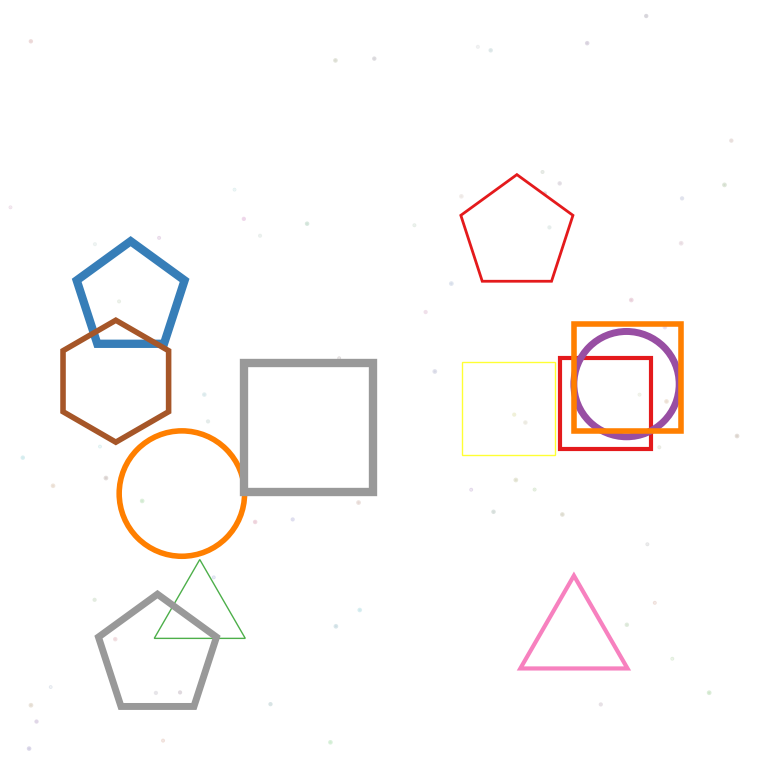[{"shape": "square", "thickness": 1.5, "radius": 0.3, "center": [0.786, 0.477]}, {"shape": "pentagon", "thickness": 1, "radius": 0.38, "center": [0.671, 0.697]}, {"shape": "pentagon", "thickness": 3, "radius": 0.37, "center": [0.17, 0.613]}, {"shape": "triangle", "thickness": 0.5, "radius": 0.34, "center": [0.259, 0.205]}, {"shape": "circle", "thickness": 2.5, "radius": 0.34, "center": [0.814, 0.501]}, {"shape": "circle", "thickness": 2, "radius": 0.41, "center": [0.236, 0.359]}, {"shape": "square", "thickness": 2, "radius": 0.35, "center": [0.815, 0.51]}, {"shape": "square", "thickness": 0.5, "radius": 0.3, "center": [0.661, 0.47]}, {"shape": "hexagon", "thickness": 2, "radius": 0.4, "center": [0.15, 0.505]}, {"shape": "triangle", "thickness": 1.5, "radius": 0.4, "center": [0.745, 0.172]}, {"shape": "square", "thickness": 3, "radius": 0.42, "center": [0.401, 0.445]}, {"shape": "pentagon", "thickness": 2.5, "radius": 0.4, "center": [0.205, 0.148]}]